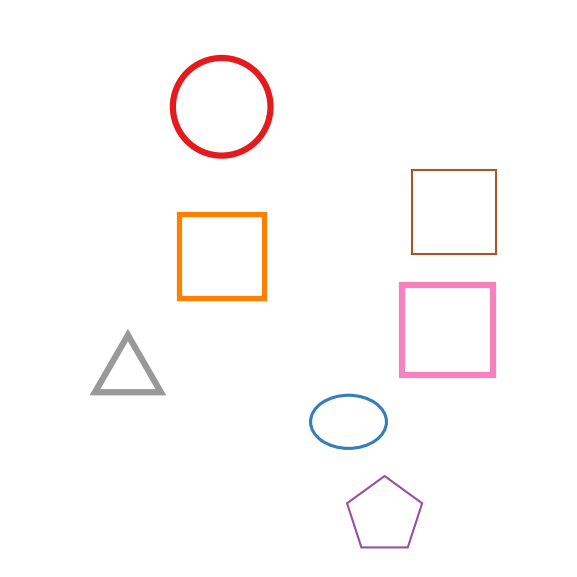[{"shape": "circle", "thickness": 3, "radius": 0.42, "center": [0.384, 0.814]}, {"shape": "oval", "thickness": 1.5, "radius": 0.33, "center": [0.603, 0.269]}, {"shape": "pentagon", "thickness": 1, "radius": 0.34, "center": [0.666, 0.107]}, {"shape": "square", "thickness": 2.5, "radius": 0.37, "center": [0.383, 0.556]}, {"shape": "square", "thickness": 1, "radius": 0.36, "center": [0.786, 0.632]}, {"shape": "square", "thickness": 3, "radius": 0.39, "center": [0.775, 0.428]}, {"shape": "triangle", "thickness": 3, "radius": 0.33, "center": [0.222, 0.353]}]